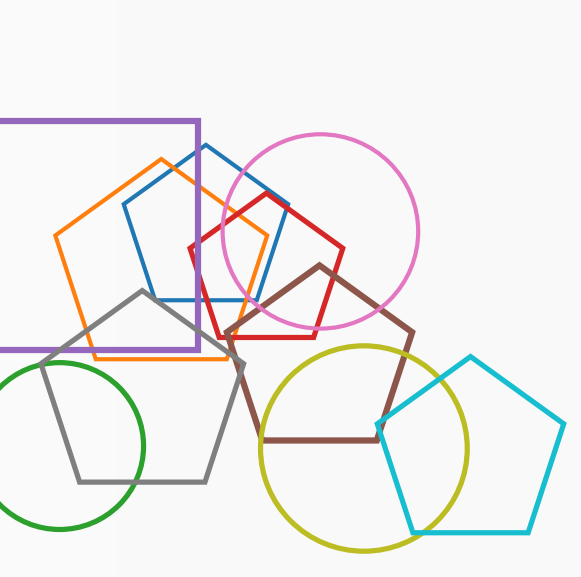[{"shape": "pentagon", "thickness": 2, "radius": 0.74, "center": [0.354, 0.6]}, {"shape": "pentagon", "thickness": 2, "radius": 0.96, "center": [0.277, 0.532]}, {"shape": "circle", "thickness": 2.5, "radius": 0.72, "center": [0.103, 0.227]}, {"shape": "pentagon", "thickness": 2.5, "radius": 0.69, "center": [0.458, 0.527]}, {"shape": "square", "thickness": 3, "radius": 0.99, "center": [0.142, 0.591]}, {"shape": "pentagon", "thickness": 3, "radius": 0.84, "center": [0.55, 0.372]}, {"shape": "circle", "thickness": 2, "radius": 0.84, "center": [0.551, 0.598]}, {"shape": "pentagon", "thickness": 2.5, "radius": 0.92, "center": [0.245, 0.313]}, {"shape": "circle", "thickness": 2.5, "radius": 0.89, "center": [0.626, 0.222]}, {"shape": "pentagon", "thickness": 2.5, "radius": 0.84, "center": [0.81, 0.213]}]